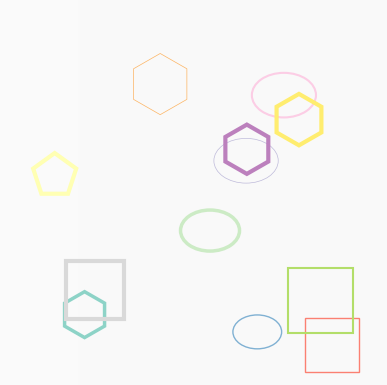[{"shape": "hexagon", "thickness": 2.5, "radius": 0.3, "center": [0.218, 0.183]}, {"shape": "pentagon", "thickness": 3, "radius": 0.29, "center": [0.141, 0.544]}, {"shape": "oval", "thickness": 0.5, "radius": 0.42, "center": [0.635, 0.582]}, {"shape": "square", "thickness": 1, "radius": 0.35, "center": [0.857, 0.104]}, {"shape": "oval", "thickness": 1, "radius": 0.31, "center": [0.664, 0.138]}, {"shape": "hexagon", "thickness": 0.5, "radius": 0.4, "center": [0.413, 0.782]}, {"shape": "square", "thickness": 1.5, "radius": 0.42, "center": [0.826, 0.219]}, {"shape": "oval", "thickness": 1.5, "radius": 0.41, "center": [0.733, 0.753]}, {"shape": "square", "thickness": 3, "radius": 0.38, "center": [0.245, 0.248]}, {"shape": "hexagon", "thickness": 3, "radius": 0.32, "center": [0.637, 0.612]}, {"shape": "oval", "thickness": 2.5, "radius": 0.38, "center": [0.542, 0.401]}, {"shape": "hexagon", "thickness": 3, "radius": 0.33, "center": [0.772, 0.689]}]